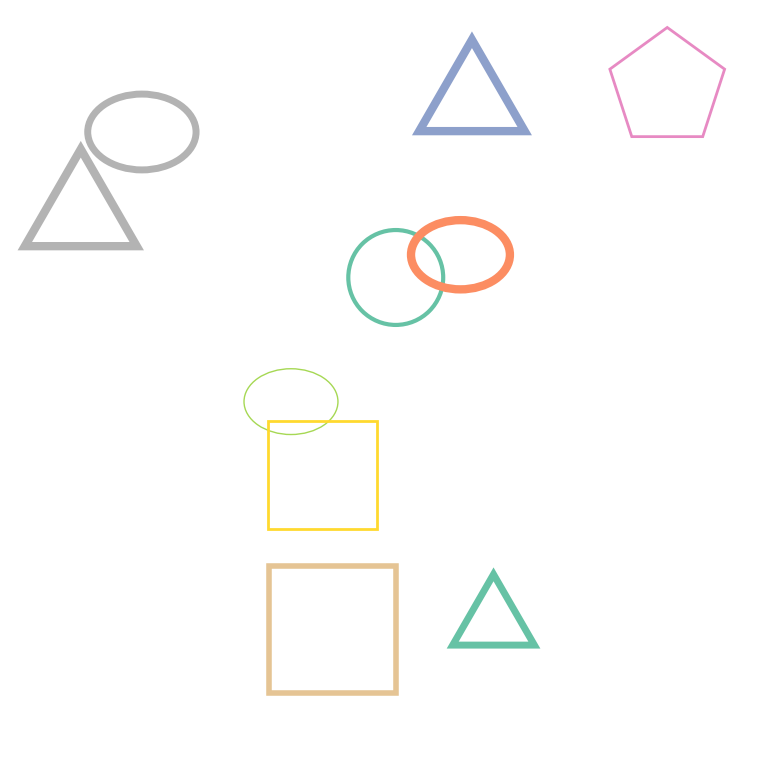[{"shape": "triangle", "thickness": 2.5, "radius": 0.31, "center": [0.641, 0.193]}, {"shape": "circle", "thickness": 1.5, "radius": 0.31, "center": [0.514, 0.64]}, {"shape": "oval", "thickness": 3, "radius": 0.32, "center": [0.598, 0.669]}, {"shape": "triangle", "thickness": 3, "radius": 0.4, "center": [0.613, 0.869]}, {"shape": "pentagon", "thickness": 1, "radius": 0.39, "center": [0.867, 0.886]}, {"shape": "oval", "thickness": 0.5, "radius": 0.31, "center": [0.378, 0.478]}, {"shape": "square", "thickness": 1, "radius": 0.35, "center": [0.419, 0.383]}, {"shape": "square", "thickness": 2, "radius": 0.41, "center": [0.432, 0.183]}, {"shape": "triangle", "thickness": 3, "radius": 0.42, "center": [0.105, 0.722]}, {"shape": "oval", "thickness": 2.5, "radius": 0.35, "center": [0.184, 0.829]}]